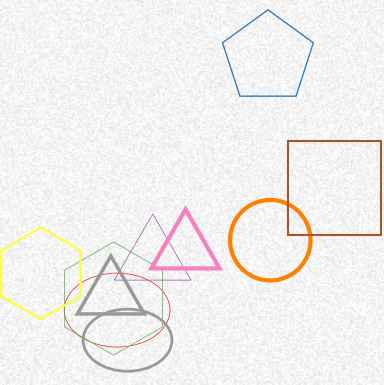[{"shape": "oval", "thickness": 0.5, "radius": 0.69, "center": [0.304, 0.195]}, {"shape": "pentagon", "thickness": 1, "radius": 0.62, "center": [0.696, 0.851]}, {"shape": "hexagon", "thickness": 0.5, "radius": 0.74, "center": [0.295, 0.225]}, {"shape": "triangle", "thickness": 0.5, "radius": 0.57, "center": [0.397, 0.33]}, {"shape": "circle", "thickness": 3, "radius": 0.52, "center": [0.702, 0.376]}, {"shape": "hexagon", "thickness": 1.5, "radius": 0.59, "center": [0.106, 0.29]}, {"shape": "square", "thickness": 1.5, "radius": 0.61, "center": [0.869, 0.512]}, {"shape": "triangle", "thickness": 3, "radius": 0.51, "center": [0.482, 0.354]}, {"shape": "triangle", "thickness": 2.5, "radius": 0.5, "center": [0.288, 0.235]}, {"shape": "oval", "thickness": 2, "radius": 0.58, "center": [0.331, 0.116]}]